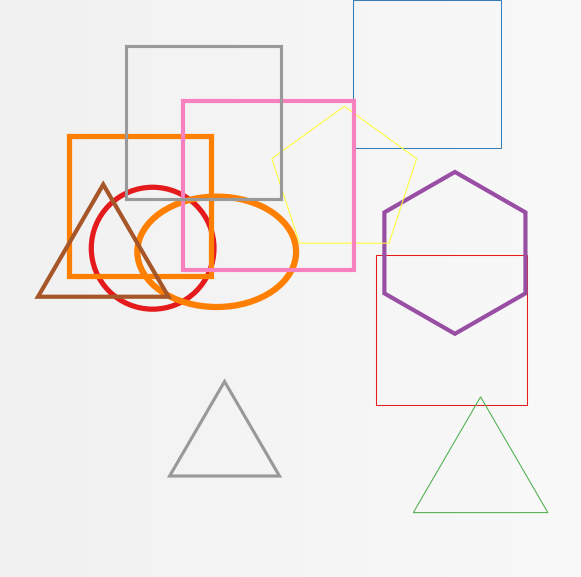[{"shape": "square", "thickness": 0.5, "radius": 0.65, "center": [0.776, 0.428]}, {"shape": "circle", "thickness": 2.5, "radius": 0.53, "center": [0.263, 0.569]}, {"shape": "square", "thickness": 0.5, "radius": 0.64, "center": [0.734, 0.871]}, {"shape": "triangle", "thickness": 0.5, "radius": 0.67, "center": [0.827, 0.178]}, {"shape": "hexagon", "thickness": 2, "radius": 0.7, "center": [0.783, 0.561]}, {"shape": "oval", "thickness": 3, "radius": 0.68, "center": [0.373, 0.563]}, {"shape": "square", "thickness": 2.5, "radius": 0.61, "center": [0.241, 0.642]}, {"shape": "pentagon", "thickness": 0.5, "radius": 0.65, "center": [0.592, 0.684]}, {"shape": "triangle", "thickness": 2, "radius": 0.65, "center": [0.178, 0.55]}, {"shape": "square", "thickness": 2, "radius": 0.73, "center": [0.462, 0.678]}, {"shape": "triangle", "thickness": 1.5, "radius": 0.55, "center": [0.386, 0.229]}, {"shape": "square", "thickness": 1.5, "radius": 0.67, "center": [0.35, 0.787]}]